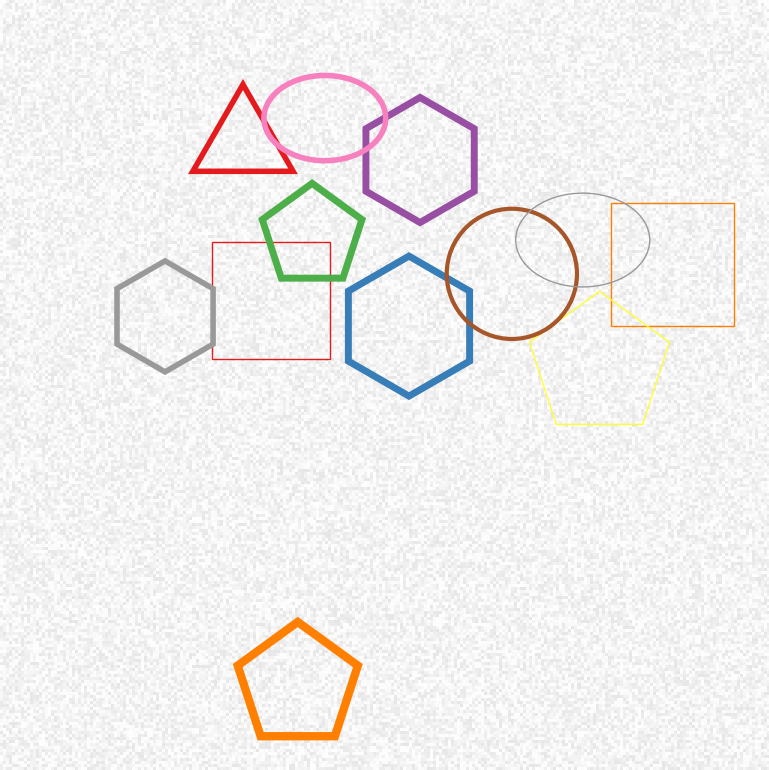[{"shape": "square", "thickness": 0.5, "radius": 0.38, "center": [0.352, 0.61]}, {"shape": "triangle", "thickness": 2, "radius": 0.38, "center": [0.316, 0.815]}, {"shape": "hexagon", "thickness": 2.5, "radius": 0.45, "center": [0.531, 0.576]}, {"shape": "pentagon", "thickness": 2.5, "radius": 0.34, "center": [0.405, 0.694]}, {"shape": "hexagon", "thickness": 2.5, "radius": 0.41, "center": [0.546, 0.792]}, {"shape": "square", "thickness": 0.5, "radius": 0.4, "center": [0.874, 0.657]}, {"shape": "pentagon", "thickness": 3, "radius": 0.41, "center": [0.387, 0.11]}, {"shape": "pentagon", "thickness": 0.5, "radius": 0.48, "center": [0.778, 0.526]}, {"shape": "circle", "thickness": 1.5, "radius": 0.42, "center": [0.665, 0.644]}, {"shape": "oval", "thickness": 2, "radius": 0.4, "center": [0.422, 0.847]}, {"shape": "oval", "thickness": 0.5, "radius": 0.44, "center": [0.757, 0.688]}, {"shape": "hexagon", "thickness": 2, "radius": 0.36, "center": [0.214, 0.589]}]